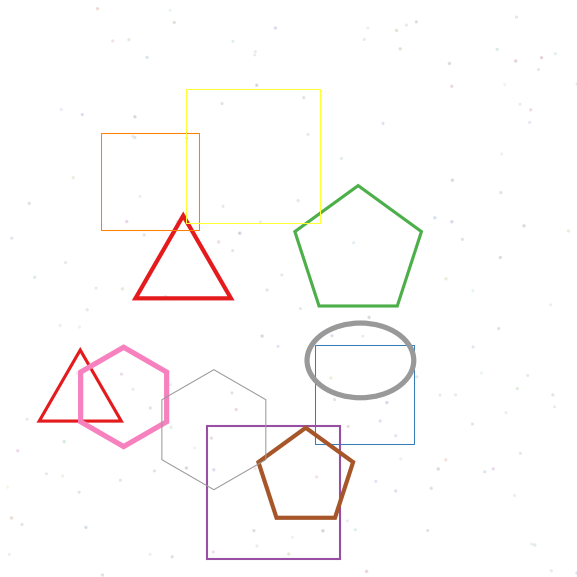[{"shape": "triangle", "thickness": 2, "radius": 0.48, "center": [0.317, 0.53]}, {"shape": "triangle", "thickness": 1.5, "radius": 0.41, "center": [0.139, 0.311]}, {"shape": "square", "thickness": 0.5, "radius": 0.43, "center": [0.632, 0.316]}, {"shape": "pentagon", "thickness": 1.5, "radius": 0.58, "center": [0.62, 0.562]}, {"shape": "square", "thickness": 1, "radius": 0.58, "center": [0.474, 0.146]}, {"shape": "square", "thickness": 0.5, "radius": 0.42, "center": [0.26, 0.685]}, {"shape": "square", "thickness": 0.5, "radius": 0.58, "center": [0.438, 0.728]}, {"shape": "pentagon", "thickness": 2, "radius": 0.43, "center": [0.529, 0.172]}, {"shape": "hexagon", "thickness": 2.5, "radius": 0.43, "center": [0.214, 0.312]}, {"shape": "oval", "thickness": 2.5, "radius": 0.46, "center": [0.624, 0.375]}, {"shape": "hexagon", "thickness": 0.5, "radius": 0.52, "center": [0.37, 0.255]}]